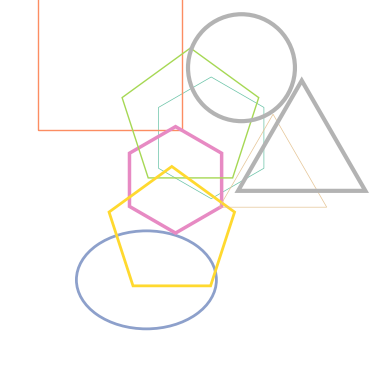[{"shape": "hexagon", "thickness": 0.5, "radius": 0.79, "center": [0.549, 0.642]}, {"shape": "square", "thickness": 1, "radius": 0.94, "center": [0.285, 0.85]}, {"shape": "oval", "thickness": 2, "radius": 0.91, "center": [0.38, 0.273]}, {"shape": "hexagon", "thickness": 2.5, "radius": 0.69, "center": [0.456, 0.533]}, {"shape": "pentagon", "thickness": 1, "radius": 0.93, "center": [0.495, 0.689]}, {"shape": "pentagon", "thickness": 2, "radius": 0.86, "center": [0.446, 0.396]}, {"shape": "triangle", "thickness": 0.5, "radius": 0.8, "center": [0.709, 0.542]}, {"shape": "triangle", "thickness": 3, "radius": 0.95, "center": [0.784, 0.6]}, {"shape": "circle", "thickness": 3, "radius": 0.69, "center": [0.627, 0.824]}]